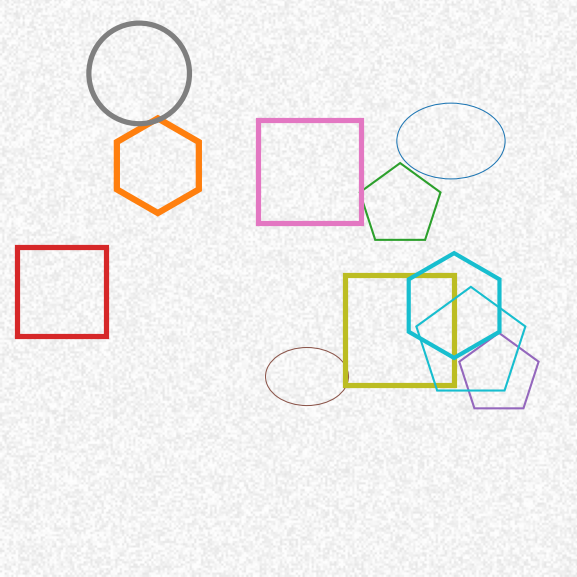[{"shape": "oval", "thickness": 0.5, "radius": 0.47, "center": [0.781, 0.755]}, {"shape": "hexagon", "thickness": 3, "radius": 0.41, "center": [0.273, 0.712]}, {"shape": "pentagon", "thickness": 1, "radius": 0.37, "center": [0.693, 0.643]}, {"shape": "square", "thickness": 2.5, "radius": 0.38, "center": [0.107, 0.494]}, {"shape": "pentagon", "thickness": 1, "radius": 0.36, "center": [0.864, 0.35]}, {"shape": "oval", "thickness": 0.5, "radius": 0.36, "center": [0.532, 0.347]}, {"shape": "square", "thickness": 2.5, "radius": 0.45, "center": [0.537, 0.703]}, {"shape": "circle", "thickness": 2.5, "radius": 0.44, "center": [0.241, 0.872]}, {"shape": "square", "thickness": 2.5, "radius": 0.48, "center": [0.692, 0.427]}, {"shape": "hexagon", "thickness": 2, "radius": 0.45, "center": [0.786, 0.47]}, {"shape": "pentagon", "thickness": 1, "radius": 0.5, "center": [0.815, 0.403]}]